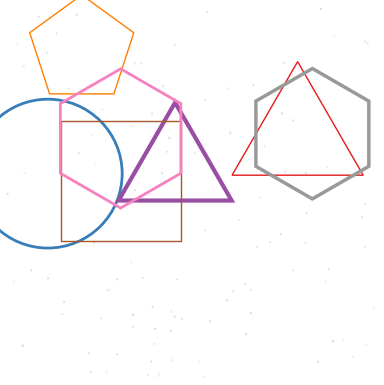[{"shape": "triangle", "thickness": 1, "radius": 0.98, "center": [0.773, 0.643]}, {"shape": "circle", "thickness": 2, "radius": 0.97, "center": [0.124, 0.549]}, {"shape": "triangle", "thickness": 3, "radius": 0.85, "center": [0.455, 0.564]}, {"shape": "pentagon", "thickness": 1, "radius": 0.71, "center": [0.212, 0.871]}, {"shape": "square", "thickness": 1, "radius": 0.78, "center": [0.314, 0.531]}, {"shape": "hexagon", "thickness": 2, "radius": 0.9, "center": [0.313, 0.64]}, {"shape": "hexagon", "thickness": 2.5, "radius": 0.85, "center": [0.811, 0.653]}]